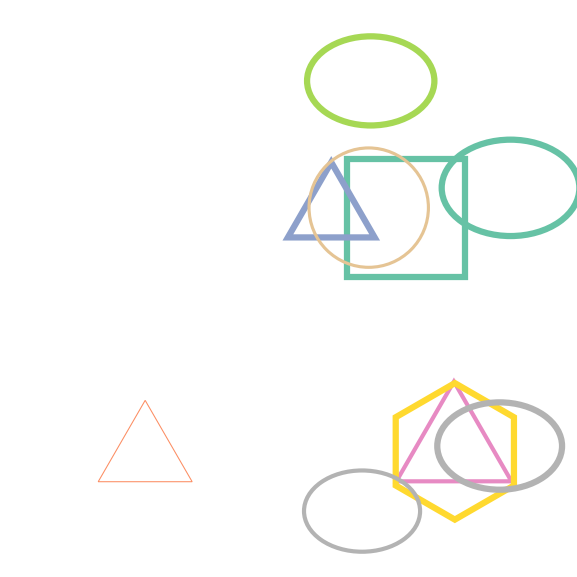[{"shape": "square", "thickness": 3, "radius": 0.51, "center": [0.703, 0.622]}, {"shape": "oval", "thickness": 3, "radius": 0.6, "center": [0.884, 0.674]}, {"shape": "triangle", "thickness": 0.5, "radius": 0.47, "center": [0.251, 0.212]}, {"shape": "triangle", "thickness": 3, "radius": 0.43, "center": [0.574, 0.631]}, {"shape": "triangle", "thickness": 2, "radius": 0.58, "center": [0.786, 0.223]}, {"shape": "oval", "thickness": 3, "radius": 0.55, "center": [0.642, 0.859]}, {"shape": "hexagon", "thickness": 3, "radius": 0.59, "center": [0.788, 0.218]}, {"shape": "circle", "thickness": 1.5, "radius": 0.52, "center": [0.638, 0.64]}, {"shape": "oval", "thickness": 3, "radius": 0.54, "center": [0.865, 0.227]}, {"shape": "oval", "thickness": 2, "radius": 0.5, "center": [0.627, 0.114]}]